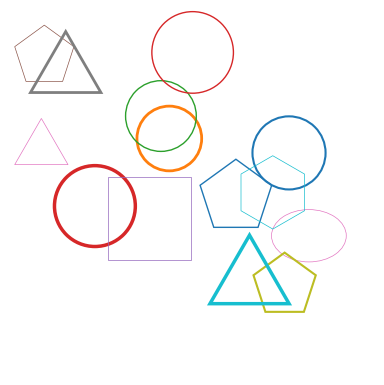[{"shape": "pentagon", "thickness": 1, "radius": 0.49, "center": [0.613, 0.489]}, {"shape": "circle", "thickness": 1.5, "radius": 0.47, "center": [0.751, 0.603]}, {"shape": "circle", "thickness": 2, "radius": 0.42, "center": [0.44, 0.64]}, {"shape": "circle", "thickness": 1, "radius": 0.46, "center": [0.418, 0.699]}, {"shape": "circle", "thickness": 2.5, "radius": 0.53, "center": [0.246, 0.465]}, {"shape": "circle", "thickness": 1, "radius": 0.53, "center": [0.5, 0.864]}, {"shape": "square", "thickness": 0.5, "radius": 0.54, "center": [0.387, 0.433]}, {"shape": "pentagon", "thickness": 0.5, "radius": 0.4, "center": [0.115, 0.854]}, {"shape": "triangle", "thickness": 0.5, "radius": 0.4, "center": [0.107, 0.612]}, {"shape": "oval", "thickness": 0.5, "radius": 0.49, "center": [0.802, 0.388]}, {"shape": "triangle", "thickness": 2, "radius": 0.53, "center": [0.171, 0.812]}, {"shape": "pentagon", "thickness": 1.5, "radius": 0.43, "center": [0.739, 0.259]}, {"shape": "hexagon", "thickness": 0.5, "radius": 0.48, "center": [0.708, 0.5]}, {"shape": "triangle", "thickness": 2.5, "radius": 0.59, "center": [0.648, 0.271]}]